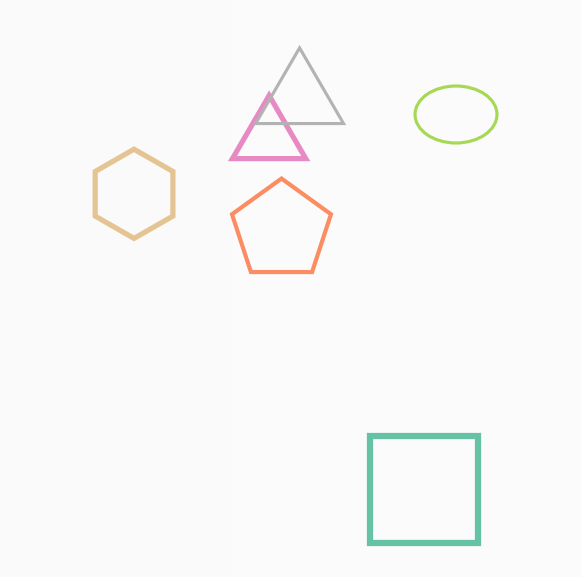[{"shape": "square", "thickness": 3, "radius": 0.46, "center": [0.73, 0.152]}, {"shape": "pentagon", "thickness": 2, "radius": 0.45, "center": [0.484, 0.6]}, {"shape": "triangle", "thickness": 2.5, "radius": 0.36, "center": [0.463, 0.761]}, {"shape": "oval", "thickness": 1.5, "radius": 0.35, "center": [0.785, 0.801]}, {"shape": "hexagon", "thickness": 2.5, "radius": 0.39, "center": [0.231, 0.664]}, {"shape": "triangle", "thickness": 1.5, "radius": 0.44, "center": [0.515, 0.829]}]